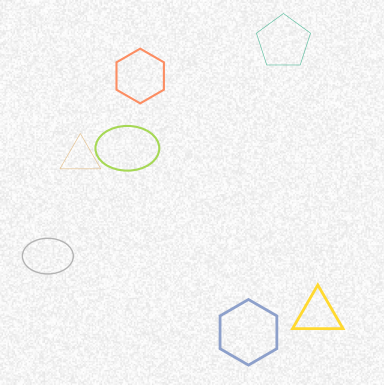[{"shape": "pentagon", "thickness": 0.5, "radius": 0.37, "center": [0.736, 0.891]}, {"shape": "hexagon", "thickness": 1.5, "radius": 0.36, "center": [0.364, 0.803]}, {"shape": "hexagon", "thickness": 2, "radius": 0.43, "center": [0.645, 0.137]}, {"shape": "oval", "thickness": 1.5, "radius": 0.41, "center": [0.331, 0.615]}, {"shape": "triangle", "thickness": 2, "radius": 0.38, "center": [0.825, 0.184]}, {"shape": "triangle", "thickness": 0.5, "radius": 0.31, "center": [0.209, 0.592]}, {"shape": "oval", "thickness": 1, "radius": 0.33, "center": [0.124, 0.335]}]